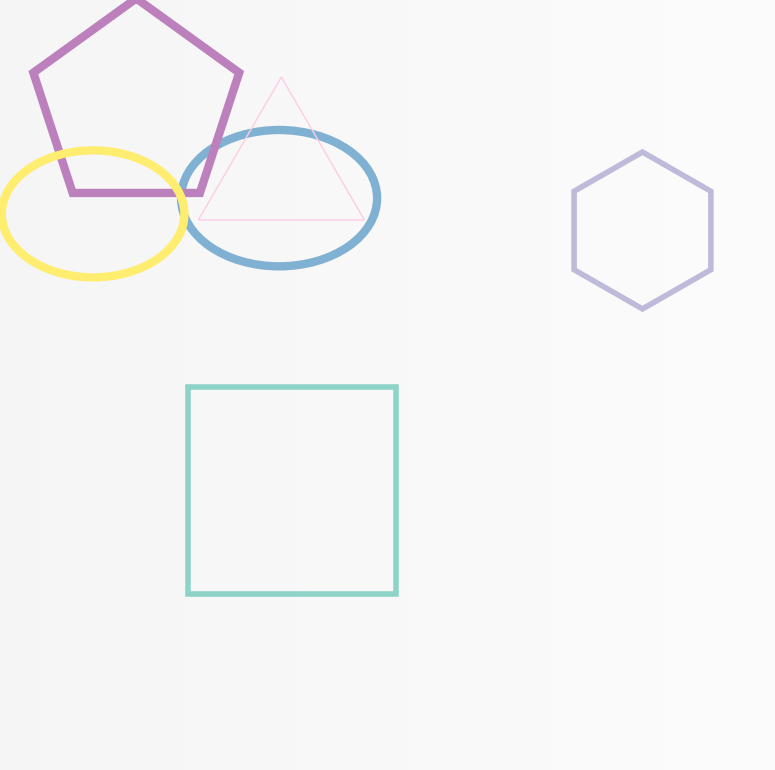[{"shape": "square", "thickness": 2, "radius": 0.67, "center": [0.377, 0.363]}, {"shape": "hexagon", "thickness": 2, "radius": 0.51, "center": [0.829, 0.701]}, {"shape": "oval", "thickness": 3, "radius": 0.63, "center": [0.36, 0.743]}, {"shape": "triangle", "thickness": 0.5, "radius": 0.62, "center": [0.363, 0.776]}, {"shape": "pentagon", "thickness": 3, "radius": 0.7, "center": [0.176, 0.862]}, {"shape": "oval", "thickness": 3, "radius": 0.59, "center": [0.12, 0.722]}]